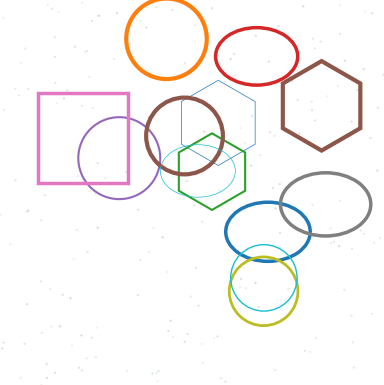[{"shape": "hexagon", "thickness": 0.5, "radius": 0.55, "center": [0.567, 0.681]}, {"shape": "oval", "thickness": 2.5, "radius": 0.55, "center": [0.696, 0.398]}, {"shape": "circle", "thickness": 3, "radius": 0.52, "center": [0.432, 0.899]}, {"shape": "hexagon", "thickness": 1.5, "radius": 0.5, "center": [0.551, 0.554]}, {"shape": "oval", "thickness": 2.5, "radius": 0.53, "center": [0.667, 0.854]}, {"shape": "circle", "thickness": 1.5, "radius": 0.53, "center": [0.31, 0.589]}, {"shape": "hexagon", "thickness": 3, "radius": 0.58, "center": [0.835, 0.725]}, {"shape": "circle", "thickness": 3, "radius": 0.5, "center": [0.479, 0.647]}, {"shape": "square", "thickness": 2.5, "radius": 0.58, "center": [0.216, 0.642]}, {"shape": "oval", "thickness": 2.5, "radius": 0.59, "center": [0.846, 0.469]}, {"shape": "circle", "thickness": 2, "radius": 0.45, "center": [0.685, 0.243]}, {"shape": "oval", "thickness": 0.5, "radius": 0.49, "center": [0.514, 0.556]}, {"shape": "circle", "thickness": 1, "radius": 0.43, "center": [0.685, 0.278]}]